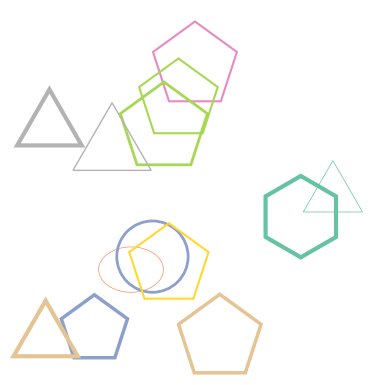[{"shape": "triangle", "thickness": 0.5, "radius": 0.44, "center": [0.865, 0.494]}, {"shape": "hexagon", "thickness": 3, "radius": 0.53, "center": [0.781, 0.437]}, {"shape": "oval", "thickness": 0.5, "radius": 0.42, "center": [0.34, 0.3]}, {"shape": "circle", "thickness": 2, "radius": 0.46, "center": [0.396, 0.333]}, {"shape": "pentagon", "thickness": 2.5, "radius": 0.45, "center": [0.245, 0.144]}, {"shape": "pentagon", "thickness": 1.5, "radius": 0.57, "center": [0.506, 0.83]}, {"shape": "pentagon", "thickness": 2, "radius": 0.59, "center": [0.426, 0.668]}, {"shape": "pentagon", "thickness": 1.5, "radius": 0.54, "center": [0.463, 0.741]}, {"shape": "pentagon", "thickness": 1.5, "radius": 0.54, "center": [0.439, 0.312]}, {"shape": "pentagon", "thickness": 2.5, "radius": 0.56, "center": [0.571, 0.123]}, {"shape": "triangle", "thickness": 3, "radius": 0.48, "center": [0.119, 0.123]}, {"shape": "triangle", "thickness": 3, "radius": 0.48, "center": [0.128, 0.671]}, {"shape": "triangle", "thickness": 1, "radius": 0.59, "center": [0.291, 0.616]}]